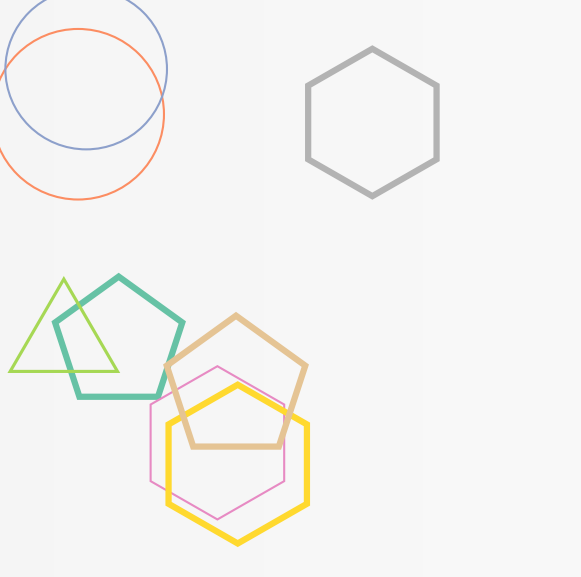[{"shape": "pentagon", "thickness": 3, "radius": 0.58, "center": [0.204, 0.405]}, {"shape": "circle", "thickness": 1, "radius": 0.74, "center": [0.134, 0.801]}, {"shape": "circle", "thickness": 1, "radius": 0.69, "center": [0.148, 0.879]}, {"shape": "hexagon", "thickness": 1, "radius": 0.66, "center": [0.374, 0.232]}, {"shape": "triangle", "thickness": 1.5, "radius": 0.53, "center": [0.11, 0.409]}, {"shape": "hexagon", "thickness": 3, "radius": 0.69, "center": [0.409, 0.196]}, {"shape": "pentagon", "thickness": 3, "radius": 0.63, "center": [0.406, 0.327]}, {"shape": "hexagon", "thickness": 3, "radius": 0.64, "center": [0.641, 0.787]}]